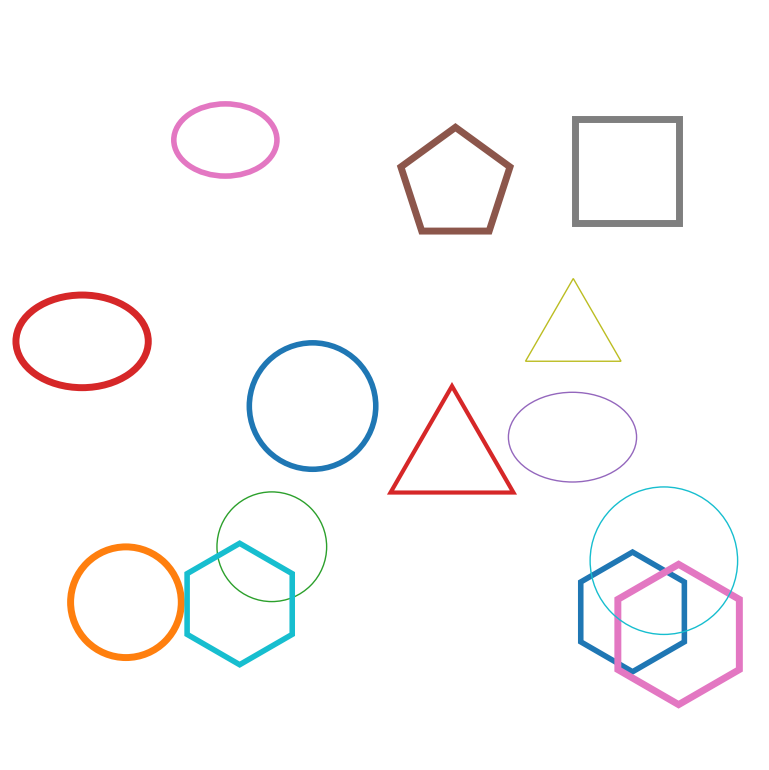[{"shape": "circle", "thickness": 2, "radius": 0.41, "center": [0.406, 0.473]}, {"shape": "hexagon", "thickness": 2, "radius": 0.39, "center": [0.822, 0.205]}, {"shape": "circle", "thickness": 2.5, "radius": 0.36, "center": [0.164, 0.218]}, {"shape": "circle", "thickness": 0.5, "radius": 0.36, "center": [0.353, 0.29]}, {"shape": "oval", "thickness": 2.5, "radius": 0.43, "center": [0.107, 0.557]}, {"shape": "triangle", "thickness": 1.5, "radius": 0.46, "center": [0.587, 0.406]}, {"shape": "oval", "thickness": 0.5, "radius": 0.42, "center": [0.743, 0.432]}, {"shape": "pentagon", "thickness": 2.5, "radius": 0.37, "center": [0.591, 0.76]}, {"shape": "oval", "thickness": 2, "radius": 0.33, "center": [0.293, 0.818]}, {"shape": "hexagon", "thickness": 2.5, "radius": 0.46, "center": [0.881, 0.176]}, {"shape": "square", "thickness": 2.5, "radius": 0.34, "center": [0.814, 0.778]}, {"shape": "triangle", "thickness": 0.5, "radius": 0.36, "center": [0.745, 0.567]}, {"shape": "hexagon", "thickness": 2, "radius": 0.39, "center": [0.311, 0.216]}, {"shape": "circle", "thickness": 0.5, "radius": 0.48, "center": [0.862, 0.272]}]